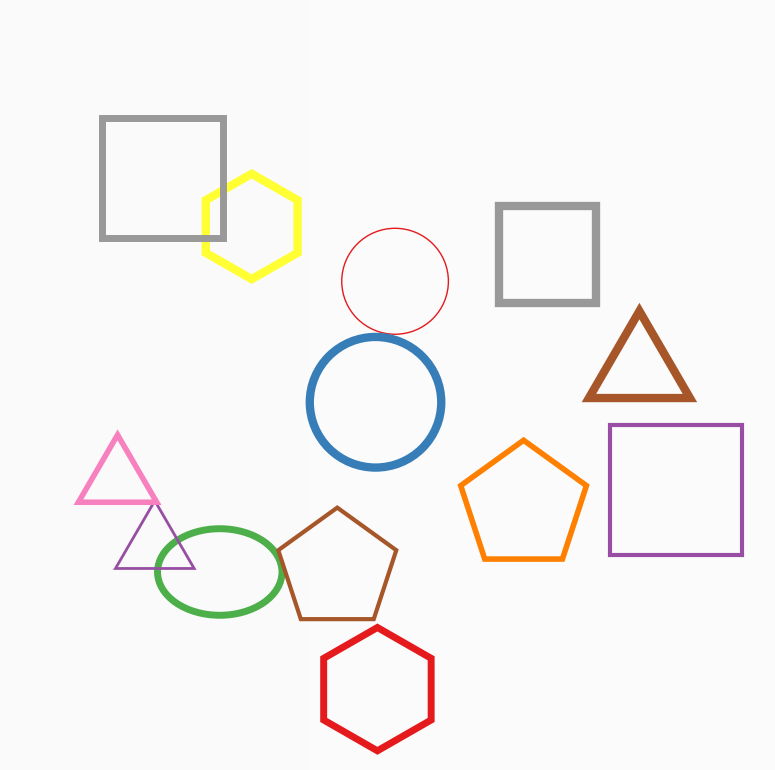[{"shape": "circle", "thickness": 0.5, "radius": 0.34, "center": [0.51, 0.635]}, {"shape": "hexagon", "thickness": 2.5, "radius": 0.4, "center": [0.487, 0.105]}, {"shape": "circle", "thickness": 3, "radius": 0.42, "center": [0.485, 0.478]}, {"shape": "oval", "thickness": 2.5, "radius": 0.4, "center": [0.284, 0.257]}, {"shape": "triangle", "thickness": 1, "radius": 0.29, "center": [0.2, 0.291]}, {"shape": "square", "thickness": 1.5, "radius": 0.42, "center": [0.872, 0.363]}, {"shape": "pentagon", "thickness": 2, "radius": 0.43, "center": [0.676, 0.343]}, {"shape": "hexagon", "thickness": 3, "radius": 0.34, "center": [0.325, 0.706]}, {"shape": "pentagon", "thickness": 1.5, "radius": 0.4, "center": [0.435, 0.261]}, {"shape": "triangle", "thickness": 3, "radius": 0.38, "center": [0.825, 0.521]}, {"shape": "triangle", "thickness": 2, "radius": 0.29, "center": [0.152, 0.377]}, {"shape": "square", "thickness": 2.5, "radius": 0.39, "center": [0.21, 0.769]}, {"shape": "square", "thickness": 3, "radius": 0.31, "center": [0.706, 0.67]}]